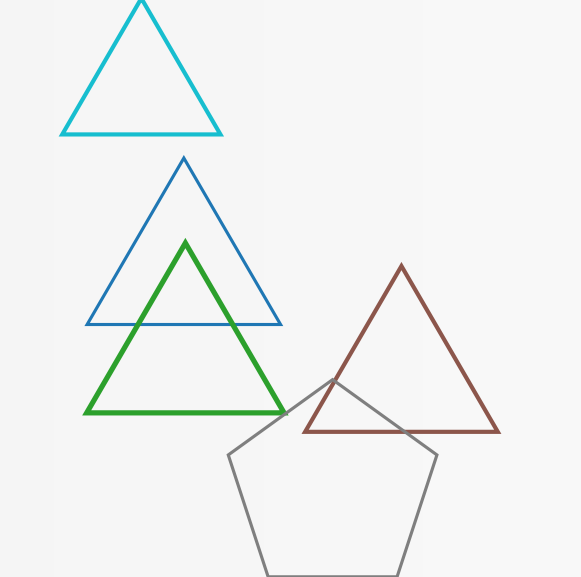[{"shape": "triangle", "thickness": 1.5, "radius": 0.96, "center": [0.316, 0.533]}, {"shape": "triangle", "thickness": 2.5, "radius": 0.98, "center": [0.319, 0.382]}, {"shape": "triangle", "thickness": 2, "radius": 0.96, "center": [0.691, 0.347]}, {"shape": "pentagon", "thickness": 1.5, "radius": 0.94, "center": [0.572, 0.153]}, {"shape": "triangle", "thickness": 2, "radius": 0.79, "center": [0.243, 0.845]}]